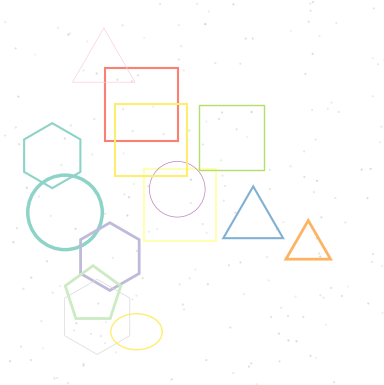[{"shape": "circle", "thickness": 2.5, "radius": 0.48, "center": [0.169, 0.448]}, {"shape": "hexagon", "thickness": 1.5, "radius": 0.42, "center": [0.136, 0.596]}, {"shape": "square", "thickness": 1.5, "radius": 0.47, "center": [0.468, 0.468]}, {"shape": "hexagon", "thickness": 2, "radius": 0.44, "center": [0.285, 0.334]}, {"shape": "square", "thickness": 1.5, "radius": 0.47, "center": [0.368, 0.729]}, {"shape": "triangle", "thickness": 1.5, "radius": 0.45, "center": [0.658, 0.426]}, {"shape": "triangle", "thickness": 2, "radius": 0.33, "center": [0.801, 0.36]}, {"shape": "square", "thickness": 1, "radius": 0.42, "center": [0.601, 0.643]}, {"shape": "triangle", "thickness": 0.5, "radius": 0.47, "center": [0.27, 0.833]}, {"shape": "hexagon", "thickness": 0.5, "radius": 0.49, "center": [0.252, 0.177]}, {"shape": "circle", "thickness": 0.5, "radius": 0.36, "center": [0.46, 0.508]}, {"shape": "pentagon", "thickness": 2, "radius": 0.38, "center": [0.242, 0.234]}, {"shape": "square", "thickness": 1.5, "radius": 0.47, "center": [0.392, 0.636]}, {"shape": "oval", "thickness": 1, "radius": 0.33, "center": [0.355, 0.138]}]